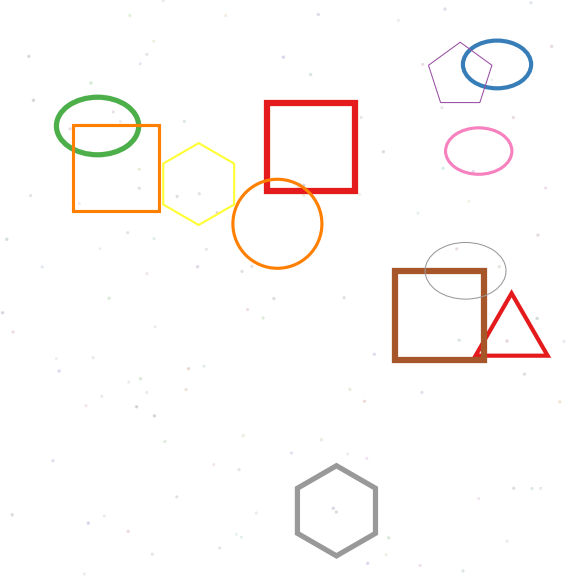[{"shape": "square", "thickness": 3, "radius": 0.38, "center": [0.538, 0.745]}, {"shape": "triangle", "thickness": 2, "radius": 0.36, "center": [0.886, 0.419]}, {"shape": "oval", "thickness": 2, "radius": 0.3, "center": [0.861, 0.888]}, {"shape": "oval", "thickness": 2.5, "radius": 0.36, "center": [0.169, 0.781]}, {"shape": "pentagon", "thickness": 0.5, "radius": 0.29, "center": [0.797, 0.868]}, {"shape": "circle", "thickness": 1.5, "radius": 0.39, "center": [0.48, 0.612]}, {"shape": "square", "thickness": 1.5, "radius": 0.37, "center": [0.2, 0.708]}, {"shape": "hexagon", "thickness": 1, "radius": 0.35, "center": [0.344, 0.68]}, {"shape": "square", "thickness": 3, "radius": 0.39, "center": [0.761, 0.453]}, {"shape": "oval", "thickness": 1.5, "radius": 0.29, "center": [0.829, 0.738]}, {"shape": "oval", "thickness": 0.5, "radius": 0.35, "center": [0.806, 0.53]}, {"shape": "hexagon", "thickness": 2.5, "radius": 0.39, "center": [0.583, 0.115]}]